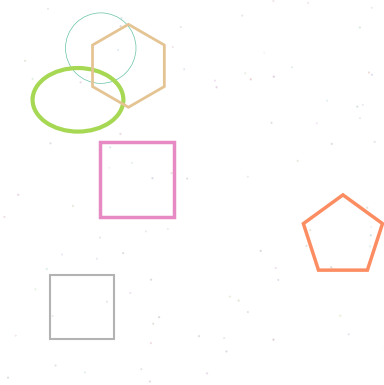[{"shape": "circle", "thickness": 0.5, "radius": 0.46, "center": [0.262, 0.875]}, {"shape": "pentagon", "thickness": 2.5, "radius": 0.54, "center": [0.891, 0.386]}, {"shape": "square", "thickness": 2.5, "radius": 0.48, "center": [0.357, 0.534]}, {"shape": "oval", "thickness": 3, "radius": 0.59, "center": [0.203, 0.741]}, {"shape": "hexagon", "thickness": 2, "radius": 0.54, "center": [0.334, 0.829]}, {"shape": "square", "thickness": 1.5, "radius": 0.41, "center": [0.212, 0.202]}]